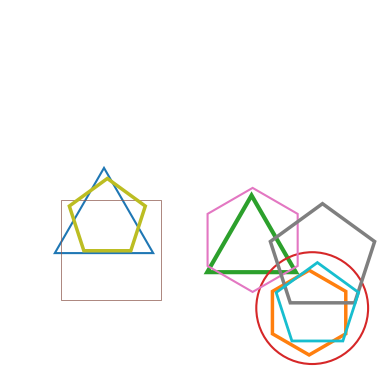[{"shape": "triangle", "thickness": 1.5, "radius": 0.74, "center": [0.27, 0.416]}, {"shape": "hexagon", "thickness": 2.5, "radius": 0.55, "center": [0.803, 0.188]}, {"shape": "triangle", "thickness": 3, "radius": 0.66, "center": [0.653, 0.36]}, {"shape": "circle", "thickness": 1.5, "radius": 0.73, "center": [0.811, 0.2]}, {"shape": "square", "thickness": 0.5, "radius": 0.65, "center": [0.289, 0.35]}, {"shape": "hexagon", "thickness": 1.5, "radius": 0.68, "center": [0.656, 0.377]}, {"shape": "pentagon", "thickness": 2.5, "radius": 0.71, "center": [0.838, 0.329]}, {"shape": "pentagon", "thickness": 2.5, "radius": 0.52, "center": [0.279, 0.433]}, {"shape": "pentagon", "thickness": 2, "radius": 0.56, "center": [0.824, 0.205]}]